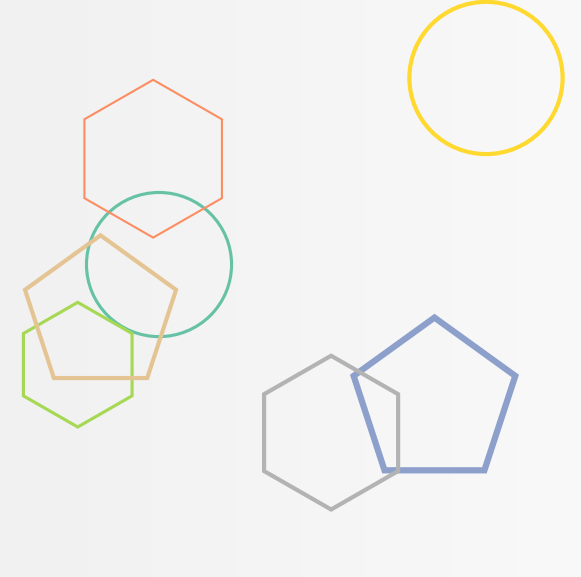[{"shape": "circle", "thickness": 1.5, "radius": 0.62, "center": [0.274, 0.541]}, {"shape": "hexagon", "thickness": 1, "radius": 0.68, "center": [0.264, 0.724]}, {"shape": "pentagon", "thickness": 3, "radius": 0.73, "center": [0.747, 0.303]}, {"shape": "hexagon", "thickness": 1.5, "radius": 0.54, "center": [0.134, 0.368]}, {"shape": "circle", "thickness": 2, "radius": 0.66, "center": [0.836, 0.864]}, {"shape": "pentagon", "thickness": 2, "radius": 0.68, "center": [0.173, 0.455]}, {"shape": "hexagon", "thickness": 2, "radius": 0.67, "center": [0.57, 0.25]}]